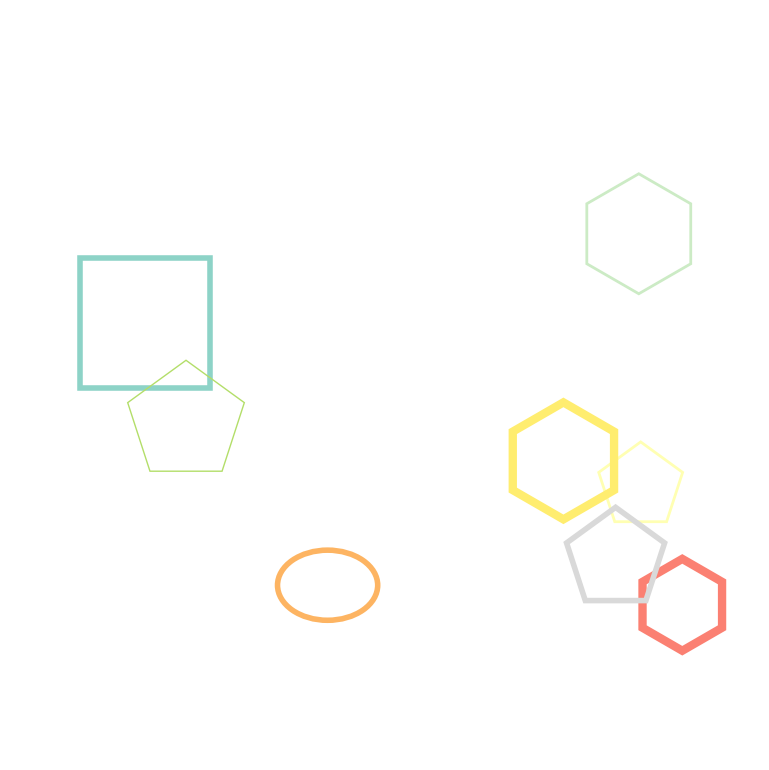[{"shape": "square", "thickness": 2, "radius": 0.42, "center": [0.188, 0.58]}, {"shape": "pentagon", "thickness": 1, "radius": 0.29, "center": [0.832, 0.369]}, {"shape": "hexagon", "thickness": 3, "radius": 0.3, "center": [0.886, 0.215]}, {"shape": "oval", "thickness": 2, "radius": 0.33, "center": [0.425, 0.24]}, {"shape": "pentagon", "thickness": 0.5, "radius": 0.4, "center": [0.242, 0.452]}, {"shape": "pentagon", "thickness": 2, "radius": 0.33, "center": [0.799, 0.274]}, {"shape": "hexagon", "thickness": 1, "radius": 0.39, "center": [0.83, 0.696]}, {"shape": "hexagon", "thickness": 3, "radius": 0.38, "center": [0.732, 0.401]}]